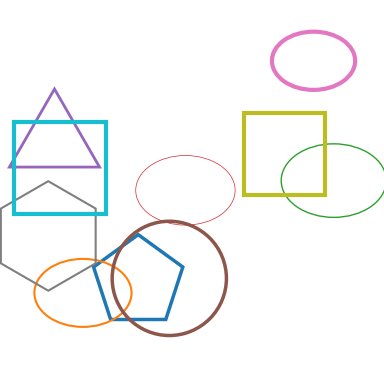[{"shape": "pentagon", "thickness": 2.5, "radius": 0.61, "center": [0.359, 0.269]}, {"shape": "oval", "thickness": 1.5, "radius": 0.63, "center": [0.215, 0.239]}, {"shape": "oval", "thickness": 1, "radius": 0.68, "center": [0.867, 0.531]}, {"shape": "oval", "thickness": 0.5, "radius": 0.65, "center": [0.482, 0.506]}, {"shape": "triangle", "thickness": 2, "radius": 0.68, "center": [0.142, 0.634]}, {"shape": "circle", "thickness": 2.5, "radius": 0.74, "center": [0.44, 0.277]}, {"shape": "oval", "thickness": 3, "radius": 0.54, "center": [0.814, 0.842]}, {"shape": "hexagon", "thickness": 1.5, "radius": 0.71, "center": [0.125, 0.387]}, {"shape": "square", "thickness": 3, "radius": 0.53, "center": [0.738, 0.6]}, {"shape": "square", "thickness": 3, "radius": 0.6, "center": [0.155, 0.564]}]